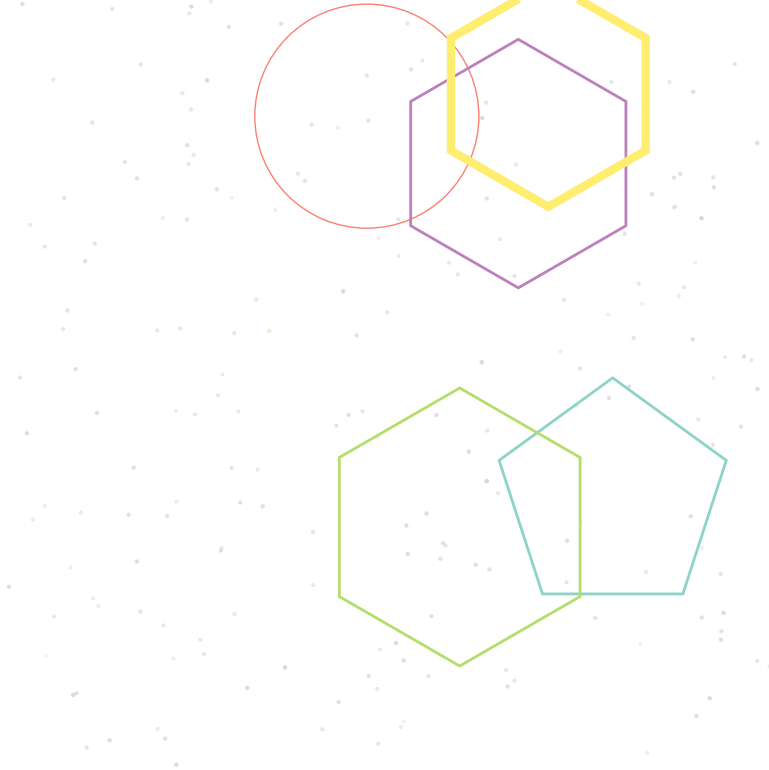[{"shape": "pentagon", "thickness": 1, "radius": 0.78, "center": [0.796, 0.354]}, {"shape": "circle", "thickness": 0.5, "radius": 0.73, "center": [0.476, 0.849]}, {"shape": "hexagon", "thickness": 1, "radius": 0.9, "center": [0.597, 0.316]}, {"shape": "hexagon", "thickness": 1, "radius": 0.81, "center": [0.673, 0.788]}, {"shape": "hexagon", "thickness": 3, "radius": 0.73, "center": [0.712, 0.878]}]